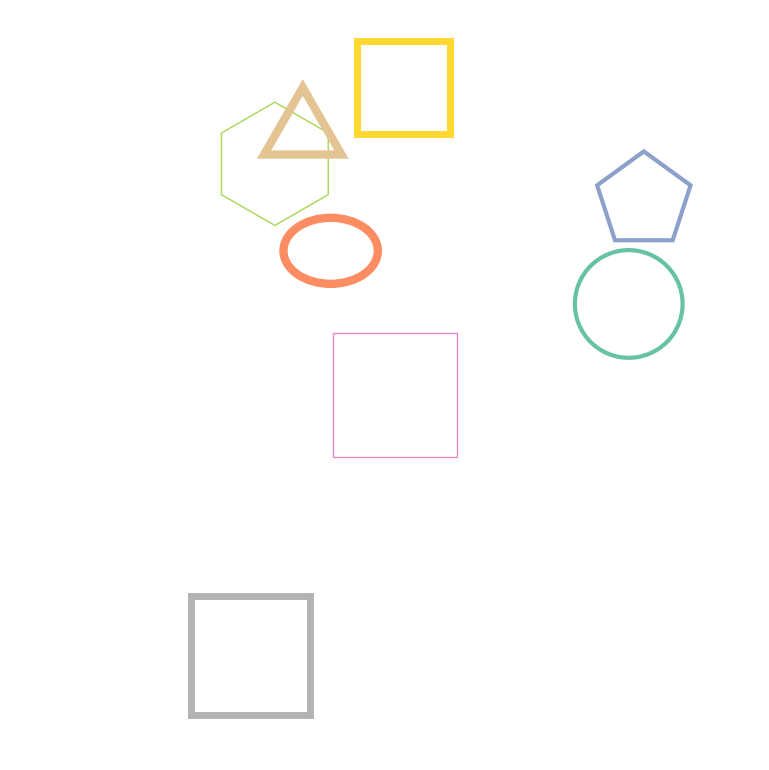[{"shape": "circle", "thickness": 1.5, "radius": 0.35, "center": [0.817, 0.605]}, {"shape": "oval", "thickness": 3, "radius": 0.31, "center": [0.429, 0.674]}, {"shape": "pentagon", "thickness": 1.5, "radius": 0.32, "center": [0.836, 0.74]}, {"shape": "square", "thickness": 0.5, "radius": 0.4, "center": [0.513, 0.487]}, {"shape": "hexagon", "thickness": 0.5, "radius": 0.4, "center": [0.357, 0.787]}, {"shape": "square", "thickness": 2.5, "radius": 0.3, "center": [0.524, 0.886]}, {"shape": "triangle", "thickness": 3, "radius": 0.29, "center": [0.393, 0.828]}, {"shape": "square", "thickness": 2.5, "radius": 0.38, "center": [0.326, 0.149]}]